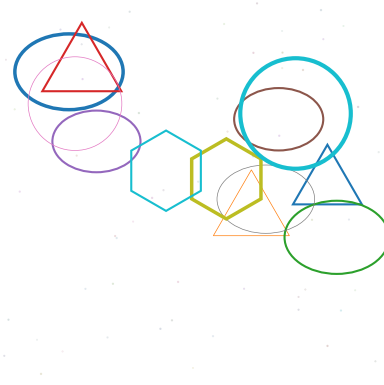[{"shape": "oval", "thickness": 2.5, "radius": 0.7, "center": [0.179, 0.814]}, {"shape": "triangle", "thickness": 1.5, "radius": 0.52, "center": [0.85, 0.521]}, {"shape": "triangle", "thickness": 0.5, "radius": 0.57, "center": [0.653, 0.445]}, {"shape": "oval", "thickness": 1.5, "radius": 0.68, "center": [0.875, 0.384]}, {"shape": "triangle", "thickness": 1.5, "radius": 0.59, "center": [0.213, 0.822]}, {"shape": "oval", "thickness": 1.5, "radius": 0.57, "center": [0.25, 0.633]}, {"shape": "oval", "thickness": 1.5, "radius": 0.58, "center": [0.724, 0.69]}, {"shape": "circle", "thickness": 0.5, "radius": 0.61, "center": [0.195, 0.731]}, {"shape": "oval", "thickness": 0.5, "radius": 0.63, "center": [0.69, 0.483]}, {"shape": "hexagon", "thickness": 2.5, "radius": 0.52, "center": [0.588, 0.535]}, {"shape": "circle", "thickness": 3, "radius": 0.72, "center": [0.768, 0.705]}, {"shape": "hexagon", "thickness": 1.5, "radius": 0.52, "center": [0.431, 0.557]}]